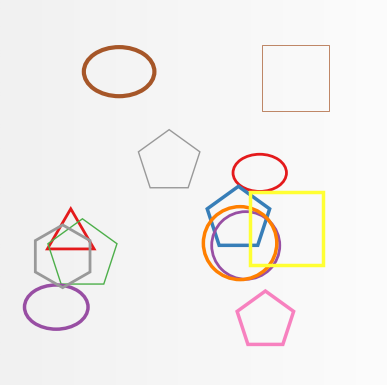[{"shape": "oval", "thickness": 2, "radius": 0.34, "center": [0.67, 0.551]}, {"shape": "triangle", "thickness": 2, "radius": 0.35, "center": [0.183, 0.388]}, {"shape": "pentagon", "thickness": 2.5, "radius": 0.42, "center": [0.615, 0.431]}, {"shape": "pentagon", "thickness": 1, "radius": 0.47, "center": [0.213, 0.338]}, {"shape": "oval", "thickness": 2.5, "radius": 0.41, "center": [0.145, 0.202]}, {"shape": "circle", "thickness": 2, "radius": 0.44, "center": [0.634, 0.362]}, {"shape": "circle", "thickness": 2.5, "radius": 0.47, "center": [0.62, 0.369]}, {"shape": "square", "thickness": 2.5, "radius": 0.47, "center": [0.739, 0.407]}, {"shape": "square", "thickness": 0.5, "radius": 0.43, "center": [0.762, 0.798]}, {"shape": "oval", "thickness": 3, "radius": 0.46, "center": [0.307, 0.814]}, {"shape": "pentagon", "thickness": 2.5, "radius": 0.38, "center": [0.685, 0.167]}, {"shape": "pentagon", "thickness": 1, "radius": 0.42, "center": [0.437, 0.58]}, {"shape": "hexagon", "thickness": 2, "radius": 0.41, "center": [0.162, 0.334]}]